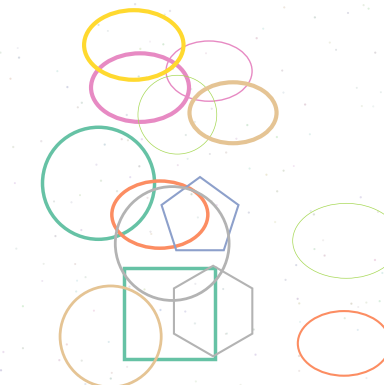[{"shape": "square", "thickness": 2.5, "radius": 0.59, "center": [0.441, 0.187]}, {"shape": "circle", "thickness": 2.5, "radius": 0.73, "center": [0.256, 0.524]}, {"shape": "oval", "thickness": 1.5, "radius": 0.6, "center": [0.893, 0.108]}, {"shape": "oval", "thickness": 2.5, "radius": 0.62, "center": [0.415, 0.443]}, {"shape": "pentagon", "thickness": 1.5, "radius": 0.53, "center": [0.519, 0.435]}, {"shape": "oval", "thickness": 1, "radius": 0.56, "center": [0.543, 0.815]}, {"shape": "oval", "thickness": 3, "radius": 0.64, "center": [0.364, 0.772]}, {"shape": "circle", "thickness": 0.5, "radius": 0.51, "center": [0.461, 0.702]}, {"shape": "oval", "thickness": 0.5, "radius": 0.7, "center": [0.899, 0.375]}, {"shape": "oval", "thickness": 3, "radius": 0.65, "center": [0.348, 0.883]}, {"shape": "circle", "thickness": 2, "radius": 0.66, "center": [0.287, 0.126]}, {"shape": "oval", "thickness": 3, "radius": 0.57, "center": [0.605, 0.707]}, {"shape": "circle", "thickness": 2, "radius": 0.74, "center": [0.447, 0.367]}, {"shape": "hexagon", "thickness": 1.5, "radius": 0.59, "center": [0.554, 0.192]}]